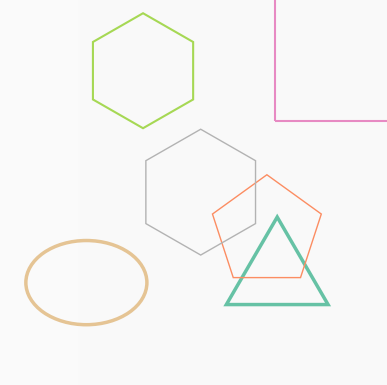[{"shape": "triangle", "thickness": 2.5, "radius": 0.76, "center": [0.715, 0.285]}, {"shape": "pentagon", "thickness": 1, "radius": 0.74, "center": [0.689, 0.398]}, {"shape": "square", "thickness": 1.5, "radius": 0.86, "center": [0.881, 0.856]}, {"shape": "hexagon", "thickness": 1.5, "radius": 0.75, "center": [0.369, 0.816]}, {"shape": "oval", "thickness": 2.5, "radius": 0.78, "center": [0.223, 0.266]}, {"shape": "hexagon", "thickness": 1, "radius": 0.82, "center": [0.518, 0.501]}]